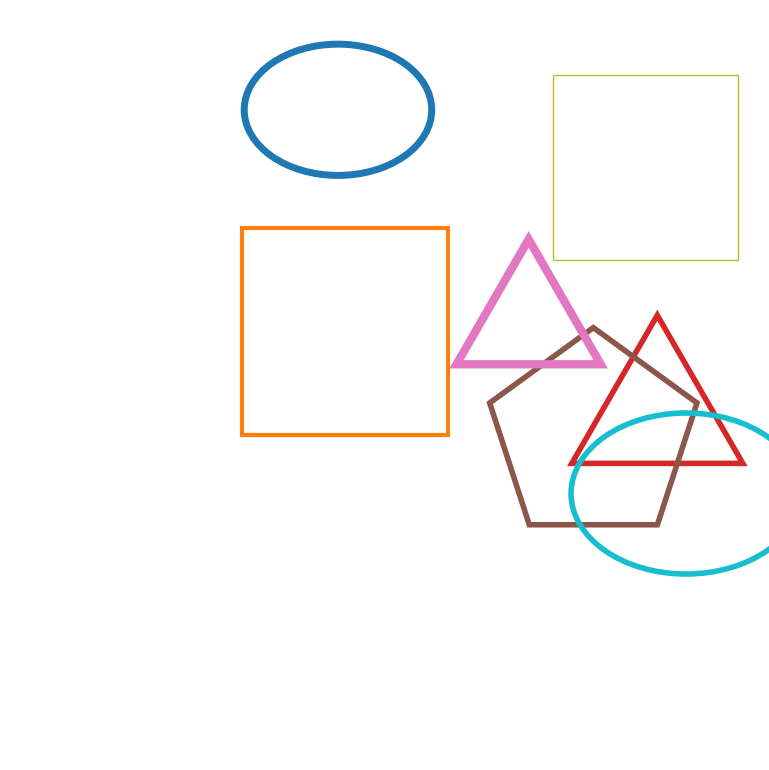[{"shape": "oval", "thickness": 2.5, "radius": 0.61, "center": [0.439, 0.857]}, {"shape": "square", "thickness": 1.5, "radius": 0.67, "center": [0.448, 0.569]}, {"shape": "triangle", "thickness": 2, "radius": 0.64, "center": [0.854, 0.462]}, {"shape": "pentagon", "thickness": 2, "radius": 0.71, "center": [0.771, 0.433]}, {"shape": "triangle", "thickness": 3, "radius": 0.54, "center": [0.687, 0.581]}, {"shape": "square", "thickness": 0.5, "radius": 0.6, "center": [0.838, 0.782]}, {"shape": "oval", "thickness": 2, "radius": 0.75, "center": [0.891, 0.359]}]